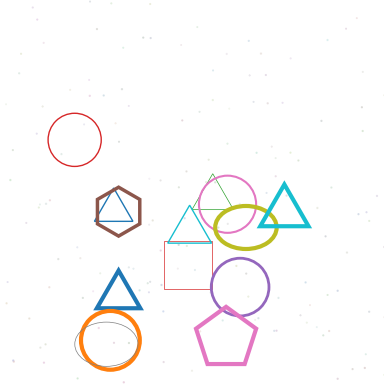[{"shape": "triangle", "thickness": 1, "radius": 0.29, "center": [0.295, 0.454]}, {"shape": "triangle", "thickness": 3, "radius": 0.33, "center": [0.308, 0.232]}, {"shape": "circle", "thickness": 3, "radius": 0.38, "center": [0.287, 0.116]}, {"shape": "triangle", "thickness": 0.5, "radius": 0.31, "center": [0.553, 0.487]}, {"shape": "square", "thickness": 0.5, "radius": 0.31, "center": [0.489, 0.312]}, {"shape": "circle", "thickness": 1, "radius": 0.35, "center": [0.194, 0.637]}, {"shape": "circle", "thickness": 2, "radius": 0.37, "center": [0.624, 0.254]}, {"shape": "hexagon", "thickness": 2.5, "radius": 0.32, "center": [0.308, 0.45]}, {"shape": "pentagon", "thickness": 3, "radius": 0.41, "center": [0.587, 0.121]}, {"shape": "circle", "thickness": 1.5, "radius": 0.37, "center": [0.591, 0.469]}, {"shape": "oval", "thickness": 0.5, "radius": 0.41, "center": [0.276, 0.106]}, {"shape": "oval", "thickness": 3, "radius": 0.4, "center": [0.639, 0.409]}, {"shape": "triangle", "thickness": 3, "radius": 0.36, "center": [0.739, 0.449]}, {"shape": "triangle", "thickness": 1, "radius": 0.33, "center": [0.493, 0.401]}]